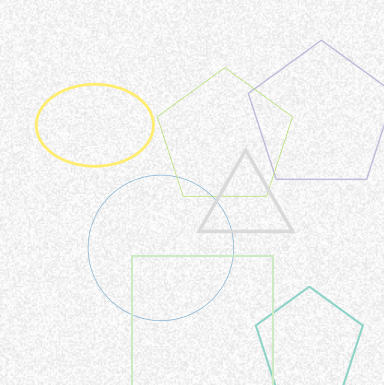[{"shape": "pentagon", "thickness": 1.5, "radius": 0.73, "center": [0.803, 0.109]}, {"shape": "pentagon", "thickness": 1, "radius": 1.0, "center": [0.835, 0.696]}, {"shape": "circle", "thickness": 0.5, "radius": 0.95, "center": [0.418, 0.356]}, {"shape": "pentagon", "thickness": 0.5, "radius": 0.92, "center": [0.584, 0.64]}, {"shape": "triangle", "thickness": 2.5, "radius": 0.7, "center": [0.638, 0.469]}, {"shape": "square", "thickness": 1.5, "radius": 0.92, "center": [0.526, 0.151]}, {"shape": "oval", "thickness": 2, "radius": 0.76, "center": [0.246, 0.675]}]